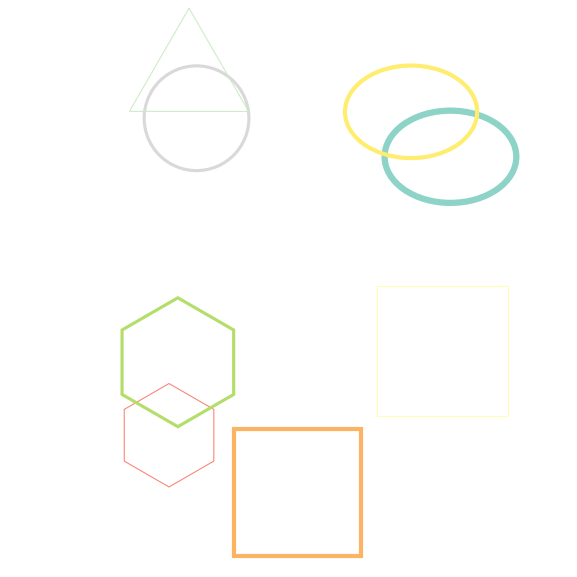[{"shape": "oval", "thickness": 3, "radius": 0.57, "center": [0.78, 0.728]}, {"shape": "square", "thickness": 0.5, "radius": 0.56, "center": [0.766, 0.391]}, {"shape": "hexagon", "thickness": 0.5, "radius": 0.45, "center": [0.293, 0.245]}, {"shape": "square", "thickness": 2, "radius": 0.55, "center": [0.515, 0.146]}, {"shape": "hexagon", "thickness": 1.5, "radius": 0.56, "center": [0.308, 0.372]}, {"shape": "circle", "thickness": 1.5, "radius": 0.45, "center": [0.34, 0.794]}, {"shape": "triangle", "thickness": 0.5, "radius": 0.6, "center": [0.327, 0.866]}, {"shape": "oval", "thickness": 2, "radius": 0.57, "center": [0.712, 0.805]}]